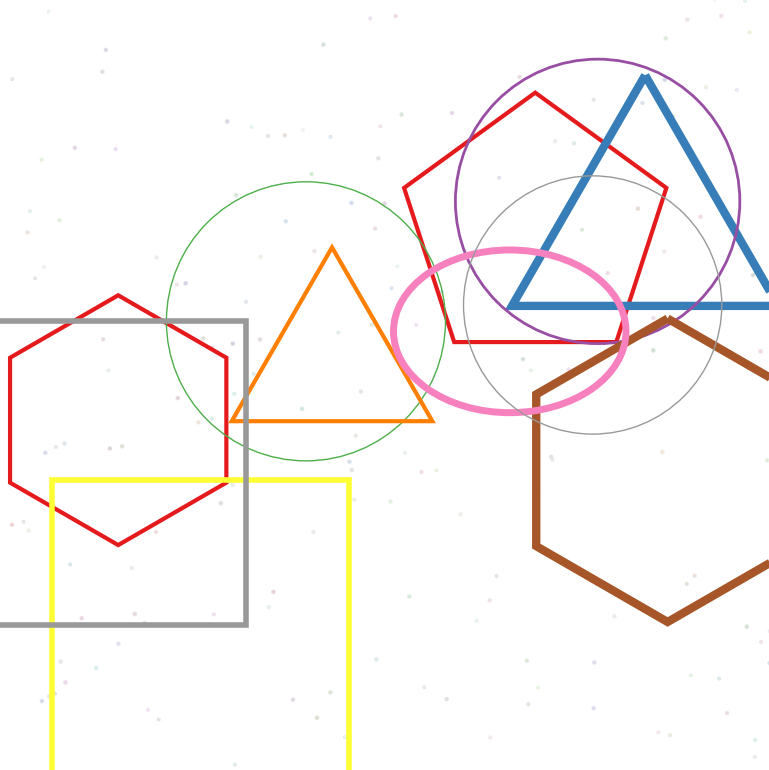[{"shape": "hexagon", "thickness": 1.5, "radius": 0.81, "center": [0.154, 0.454]}, {"shape": "pentagon", "thickness": 1.5, "radius": 0.9, "center": [0.695, 0.701]}, {"shape": "triangle", "thickness": 3, "radius": 1.0, "center": [0.838, 0.703]}, {"shape": "circle", "thickness": 0.5, "radius": 0.91, "center": [0.397, 0.583]}, {"shape": "circle", "thickness": 1, "radius": 0.92, "center": [0.776, 0.738]}, {"shape": "triangle", "thickness": 1.5, "radius": 0.75, "center": [0.431, 0.528]}, {"shape": "square", "thickness": 2, "radius": 0.96, "center": [0.26, 0.184]}, {"shape": "hexagon", "thickness": 3, "radius": 0.99, "center": [0.867, 0.389]}, {"shape": "oval", "thickness": 2.5, "radius": 0.75, "center": [0.662, 0.57]}, {"shape": "square", "thickness": 2, "radius": 0.99, "center": [0.121, 0.386]}, {"shape": "circle", "thickness": 0.5, "radius": 0.84, "center": [0.77, 0.604]}]